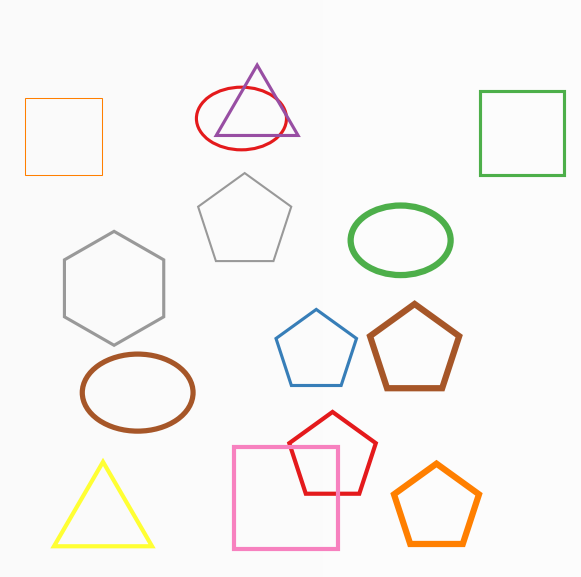[{"shape": "oval", "thickness": 1.5, "radius": 0.39, "center": [0.415, 0.794]}, {"shape": "pentagon", "thickness": 2, "radius": 0.39, "center": [0.572, 0.208]}, {"shape": "pentagon", "thickness": 1.5, "radius": 0.36, "center": [0.544, 0.391]}, {"shape": "square", "thickness": 1.5, "radius": 0.36, "center": [0.899, 0.769]}, {"shape": "oval", "thickness": 3, "radius": 0.43, "center": [0.689, 0.583]}, {"shape": "triangle", "thickness": 1.5, "radius": 0.41, "center": [0.442, 0.805]}, {"shape": "pentagon", "thickness": 3, "radius": 0.38, "center": [0.751, 0.119]}, {"shape": "square", "thickness": 0.5, "radius": 0.33, "center": [0.109, 0.763]}, {"shape": "triangle", "thickness": 2, "radius": 0.49, "center": [0.177, 0.102]}, {"shape": "pentagon", "thickness": 3, "radius": 0.4, "center": [0.713, 0.392]}, {"shape": "oval", "thickness": 2.5, "radius": 0.48, "center": [0.237, 0.319]}, {"shape": "square", "thickness": 2, "radius": 0.44, "center": [0.492, 0.137]}, {"shape": "hexagon", "thickness": 1.5, "radius": 0.49, "center": [0.196, 0.5]}, {"shape": "pentagon", "thickness": 1, "radius": 0.42, "center": [0.421, 0.615]}]